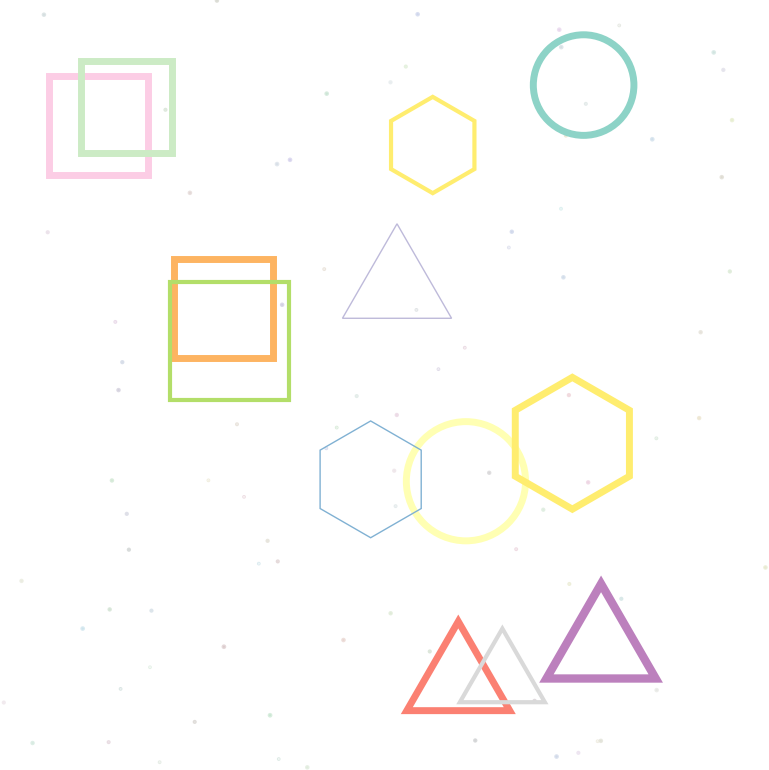[{"shape": "circle", "thickness": 2.5, "radius": 0.33, "center": [0.758, 0.89]}, {"shape": "circle", "thickness": 2.5, "radius": 0.39, "center": [0.605, 0.375]}, {"shape": "triangle", "thickness": 0.5, "radius": 0.41, "center": [0.516, 0.628]}, {"shape": "triangle", "thickness": 2.5, "radius": 0.39, "center": [0.595, 0.116]}, {"shape": "hexagon", "thickness": 0.5, "radius": 0.38, "center": [0.481, 0.377]}, {"shape": "square", "thickness": 2.5, "radius": 0.32, "center": [0.29, 0.599]}, {"shape": "square", "thickness": 1.5, "radius": 0.38, "center": [0.298, 0.557]}, {"shape": "square", "thickness": 2.5, "radius": 0.32, "center": [0.128, 0.837]}, {"shape": "triangle", "thickness": 1.5, "radius": 0.32, "center": [0.652, 0.12]}, {"shape": "triangle", "thickness": 3, "radius": 0.41, "center": [0.781, 0.16]}, {"shape": "square", "thickness": 2.5, "radius": 0.3, "center": [0.164, 0.861]}, {"shape": "hexagon", "thickness": 1.5, "radius": 0.31, "center": [0.562, 0.812]}, {"shape": "hexagon", "thickness": 2.5, "radius": 0.43, "center": [0.743, 0.424]}]